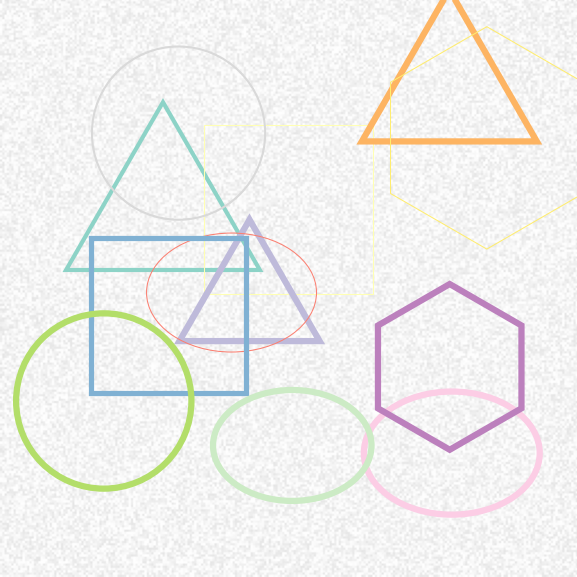[{"shape": "triangle", "thickness": 2, "radius": 0.97, "center": [0.282, 0.628]}, {"shape": "square", "thickness": 0.5, "radius": 0.73, "center": [0.5, 0.637]}, {"shape": "triangle", "thickness": 3, "radius": 0.7, "center": [0.432, 0.479]}, {"shape": "oval", "thickness": 0.5, "radius": 0.74, "center": [0.401, 0.493]}, {"shape": "square", "thickness": 2.5, "radius": 0.67, "center": [0.291, 0.453]}, {"shape": "triangle", "thickness": 3, "radius": 0.87, "center": [0.778, 0.842]}, {"shape": "circle", "thickness": 3, "radius": 0.76, "center": [0.18, 0.305]}, {"shape": "oval", "thickness": 3, "radius": 0.76, "center": [0.782, 0.215]}, {"shape": "circle", "thickness": 1, "radius": 0.75, "center": [0.309, 0.769]}, {"shape": "hexagon", "thickness": 3, "radius": 0.72, "center": [0.779, 0.364]}, {"shape": "oval", "thickness": 3, "radius": 0.69, "center": [0.506, 0.228]}, {"shape": "hexagon", "thickness": 0.5, "radius": 0.96, "center": [0.843, 0.76]}]